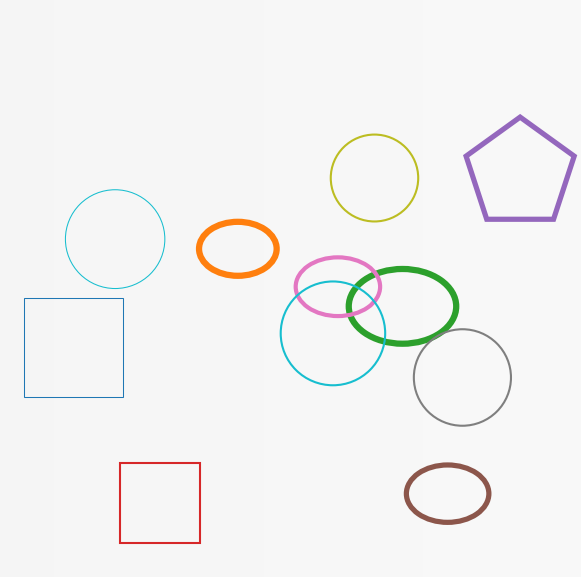[{"shape": "square", "thickness": 0.5, "radius": 0.43, "center": [0.126, 0.397]}, {"shape": "oval", "thickness": 3, "radius": 0.33, "center": [0.409, 0.568]}, {"shape": "oval", "thickness": 3, "radius": 0.46, "center": [0.692, 0.469]}, {"shape": "square", "thickness": 1, "radius": 0.35, "center": [0.275, 0.128]}, {"shape": "pentagon", "thickness": 2.5, "radius": 0.49, "center": [0.895, 0.699]}, {"shape": "oval", "thickness": 2.5, "radius": 0.35, "center": [0.77, 0.144]}, {"shape": "oval", "thickness": 2, "radius": 0.36, "center": [0.581, 0.503]}, {"shape": "circle", "thickness": 1, "radius": 0.42, "center": [0.796, 0.345]}, {"shape": "circle", "thickness": 1, "radius": 0.38, "center": [0.644, 0.691]}, {"shape": "circle", "thickness": 1, "radius": 0.45, "center": [0.573, 0.422]}, {"shape": "circle", "thickness": 0.5, "radius": 0.43, "center": [0.198, 0.585]}]